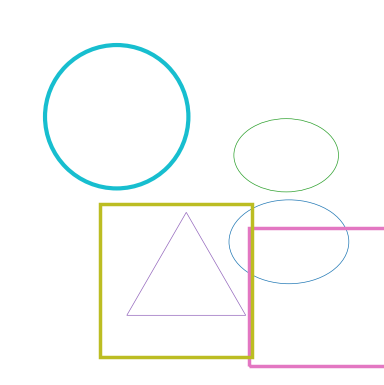[{"shape": "oval", "thickness": 0.5, "radius": 0.78, "center": [0.75, 0.372]}, {"shape": "oval", "thickness": 0.5, "radius": 0.68, "center": [0.743, 0.597]}, {"shape": "triangle", "thickness": 0.5, "radius": 0.89, "center": [0.484, 0.27]}, {"shape": "square", "thickness": 2.5, "radius": 0.89, "center": [0.827, 0.228]}, {"shape": "square", "thickness": 2.5, "radius": 0.99, "center": [0.458, 0.271]}, {"shape": "circle", "thickness": 3, "radius": 0.93, "center": [0.303, 0.697]}]